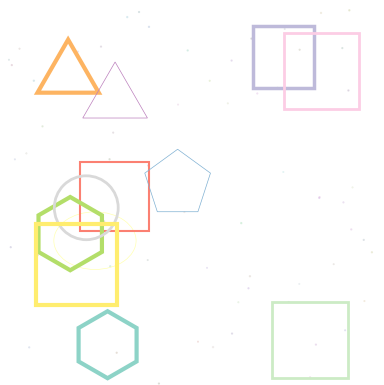[{"shape": "hexagon", "thickness": 3, "radius": 0.43, "center": [0.279, 0.105]}, {"shape": "oval", "thickness": 0.5, "radius": 0.53, "center": [0.247, 0.375]}, {"shape": "square", "thickness": 2.5, "radius": 0.4, "center": [0.737, 0.851]}, {"shape": "square", "thickness": 1.5, "radius": 0.45, "center": [0.297, 0.491]}, {"shape": "pentagon", "thickness": 0.5, "radius": 0.45, "center": [0.461, 0.523]}, {"shape": "triangle", "thickness": 3, "radius": 0.46, "center": [0.177, 0.805]}, {"shape": "hexagon", "thickness": 3, "radius": 0.48, "center": [0.182, 0.393]}, {"shape": "square", "thickness": 2, "radius": 0.49, "center": [0.835, 0.816]}, {"shape": "circle", "thickness": 2, "radius": 0.41, "center": [0.224, 0.46]}, {"shape": "triangle", "thickness": 0.5, "radius": 0.49, "center": [0.299, 0.742]}, {"shape": "square", "thickness": 2, "radius": 0.49, "center": [0.804, 0.117]}, {"shape": "square", "thickness": 3, "radius": 0.53, "center": [0.198, 0.312]}]